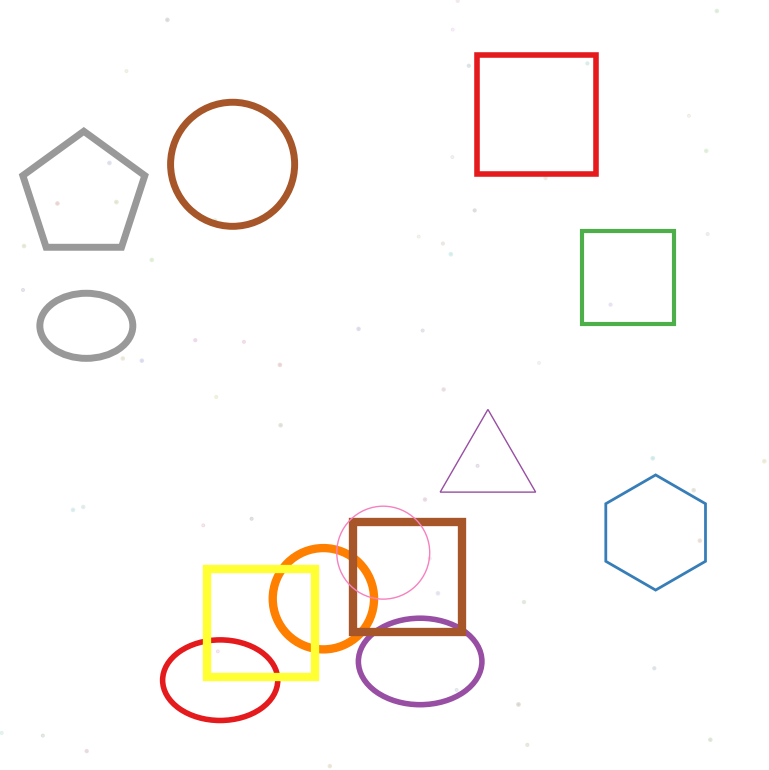[{"shape": "square", "thickness": 2, "radius": 0.39, "center": [0.696, 0.851]}, {"shape": "oval", "thickness": 2, "radius": 0.37, "center": [0.286, 0.117]}, {"shape": "hexagon", "thickness": 1, "radius": 0.37, "center": [0.851, 0.308]}, {"shape": "square", "thickness": 1.5, "radius": 0.3, "center": [0.816, 0.639]}, {"shape": "triangle", "thickness": 0.5, "radius": 0.36, "center": [0.634, 0.397]}, {"shape": "oval", "thickness": 2, "radius": 0.4, "center": [0.546, 0.141]}, {"shape": "circle", "thickness": 3, "radius": 0.33, "center": [0.42, 0.222]}, {"shape": "square", "thickness": 3, "radius": 0.35, "center": [0.339, 0.191]}, {"shape": "square", "thickness": 3, "radius": 0.35, "center": [0.529, 0.251]}, {"shape": "circle", "thickness": 2.5, "radius": 0.4, "center": [0.302, 0.787]}, {"shape": "circle", "thickness": 0.5, "radius": 0.3, "center": [0.498, 0.282]}, {"shape": "pentagon", "thickness": 2.5, "radius": 0.42, "center": [0.109, 0.746]}, {"shape": "oval", "thickness": 2.5, "radius": 0.3, "center": [0.112, 0.577]}]